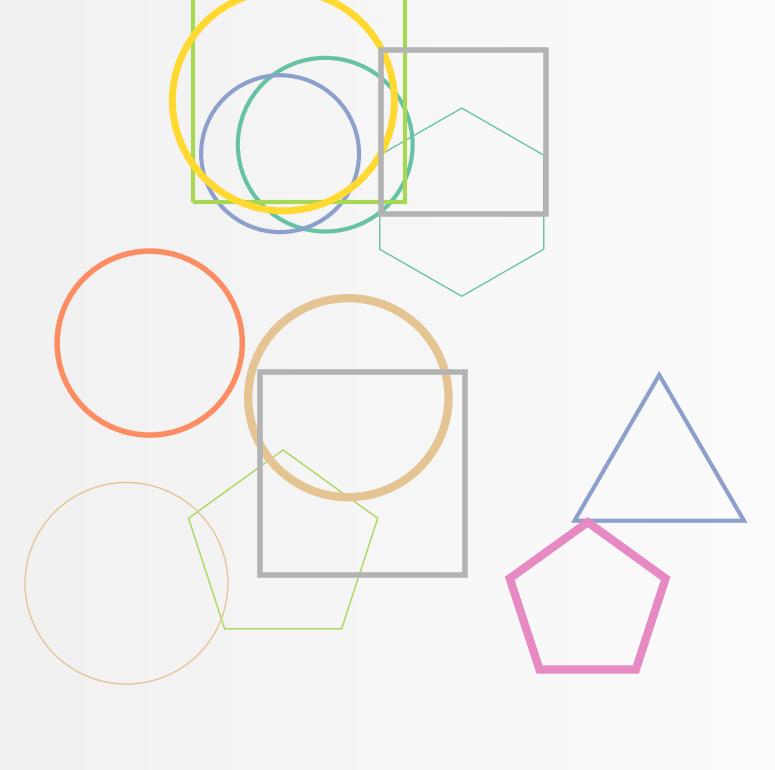[{"shape": "circle", "thickness": 1.5, "radius": 0.56, "center": [0.42, 0.812]}, {"shape": "hexagon", "thickness": 0.5, "radius": 0.61, "center": [0.596, 0.737]}, {"shape": "circle", "thickness": 2, "radius": 0.6, "center": [0.193, 0.554]}, {"shape": "triangle", "thickness": 1.5, "radius": 0.63, "center": [0.851, 0.387]}, {"shape": "circle", "thickness": 1.5, "radius": 0.51, "center": [0.361, 0.8]}, {"shape": "pentagon", "thickness": 3, "radius": 0.53, "center": [0.758, 0.216]}, {"shape": "pentagon", "thickness": 0.5, "radius": 0.64, "center": [0.365, 0.287]}, {"shape": "square", "thickness": 1.5, "radius": 0.69, "center": [0.386, 0.875]}, {"shape": "circle", "thickness": 2.5, "radius": 0.72, "center": [0.366, 0.869]}, {"shape": "circle", "thickness": 3, "radius": 0.65, "center": [0.449, 0.484]}, {"shape": "circle", "thickness": 0.5, "radius": 0.65, "center": [0.163, 0.242]}, {"shape": "square", "thickness": 2, "radius": 0.53, "center": [0.598, 0.828]}, {"shape": "square", "thickness": 2, "radius": 0.66, "center": [0.468, 0.385]}]